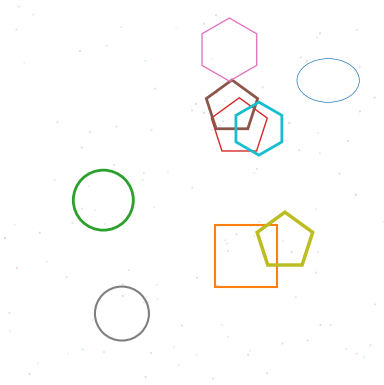[{"shape": "oval", "thickness": 0.5, "radius": 0.41, "center": [0.852, 0.791]}, {"shape": "square", "thickness": 1.5, "radius": 0.4, "center": [0.639, 0.335]}, {"shape": "circle", "thickness": 2, "radius": 0.39, "center": [0.268, 0.48]}, {"shape": "pentagon", "thickness": 1, "radius": 0.38, "center": [0.622, 0.67]}, {"shape": "pentagon", "thickness": 2, "radius": 0.35, "center": [0.603, 0.722]}, {"shape": "hexagon", "thickness": 1, "radius": 0.41, "center": [0.596, 0.871]}, {"shape": "circle", "thickness": 1.5, "radius": 0.35, "center": [0.317, 0.186]}, {"shape": "pentagon", "thickness": 2.5, "radius": 0.38, "center": [0.74, 0.373]}, {"shape": "hexagon", "thickness": 2, "radius": 0.34, "center": [0.672, 0.666]}]